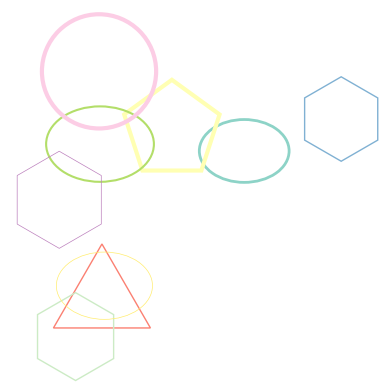[{"shape": "oval", "thickness": 2, "radius": 0.58, "center": [0.634, 0.608]}, {"shape": "pentagon", "thickness": 3, "radius": 0.65, "center": [0.446, 0.662]}, {"shape": "triangle", "thickness": 1, "radius": 0.73, "center": [0.265, 0.221]}, {"shape": "hexagon", "thickness": 1, "radius": 0.55, "center": [0.886, 0.691]}, {"shape": "oval", "thickness": 1.5, "radius": 0.7, "center": [0.26, 0.626]}, {"shape": "circle", "thickness": 3, "radius": 0.74, "center": [0.257, 0.815]}, {"shape": "hexagon", "thickness": 0.5, "radius": 0.63, "center": [0.154, 0.481]}, {"shape": "hexagon", "thickness": 1, "radius": 0.57, "center": [0.196, 0.126]}, {"shape": "oval", "thickness": 0.5, "radius": 0.62, "center": [0.271, 0.258]}]